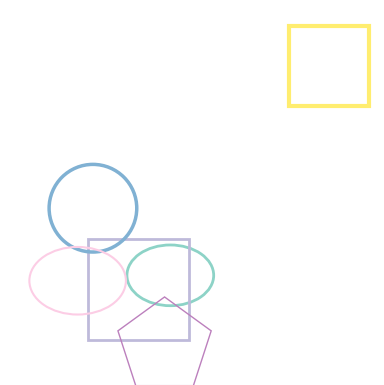[{"shape": "oval", "thickness": 2, "radius": 0.56, "center": [0.442, 0.285]}, {"shape": "square", "thickness": 2, "radius": 0.65, "center": [0.36, 0.249]}, {"shape": "circle", "thickness": 2.5, "radius": 0.57, "center": [0.241, 0.459]}, {"shape": "oval", "thickness": 1.5, "radius": 0.63, "center": [0.202, 0.271]}, {"shape": "pentagon", "thickness": 1, "radius": 0.64, "center": [0.427, 0.101]}, {"shape": "square", "thickness": 3, "radius": 0.52, "center": [0.855, 0.828]}]